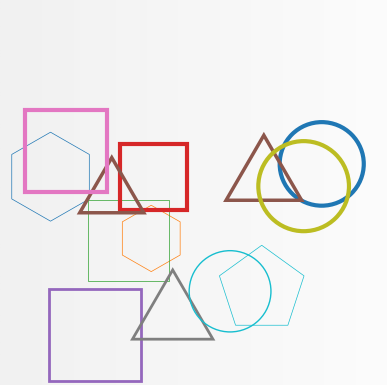[{"shape": "circle", "thickness": 3, "radius": 0.54, "center": [0.83, 0.574]}, {"shape": "hexagon", "thickness": 0.5, "radius": 0.58, "center": [0.13, 0.541]}, {"shape": "hexagon", "thickness": 0.5, "radius": 0.43, "center": [0.39, 0.381]}, {"shape": "square", "thickness": 0.5, "radius": 0.53, "center": [0.332, 0.375]}, {"shape": "square", "thickness": 3, "radius": 0.43, "center": [0.396, 0.54]}, {"shape": "square", "thickness": 2, "radius": 0.6, "center": [0.246, 0.13]}, {"shape": "triangle", "thickness": 2.5, "radius": 0.48, "center": [0.288, 0.495]}, {"shape": "triangle", "thickness": 2.5, "radius": 0.56, "center": [0.681, 0.536]}, {"shape": "square", "thickness": 3, "radius": 0.53, "center": [0.171, 0.608]}, {"shape": "triangle", "thickness": 2, "radius": 0.6, "center": [0.446, 0.179]}, {"shape": "circle", "thickness": 3, "radius": 0.58, "center": [0.784, 0.516]}, {"shape": "pentagon", "thickness": 0.5, "radius": 0.57, "center": [0.675, 0.248]}, {"shape": "circle", "thickness": 1, "radius": 0.53, "center": [0.594, 0.243]}]